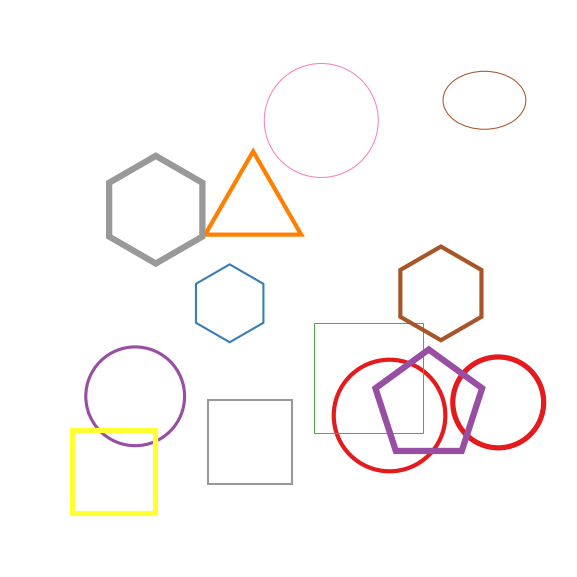[{"shape": "circle", "thickness": 2.5, "radius": 0.39, "center": [0.863, 0.302]}, {"shape": "circle", "thickness": 2, "radius": 0.48, "center": [0.675, 0.28]}, {"shape": "hexagon", "thickness": 1, "radius": 0.34, "center": [0.398, 0.474]}, {"shape": "square", "thickness": 0.5, "radius": 0.48, "center": [0.638, 0.345]}, {"shape": "pentagon", "thickness": 3, "radius": 0.49, "center": [0.742, 0.297]}, {"shape": "circle", "thickness": 1.5, "radius": 0.43, "center": [0.234, 0.313]}, {"shape": "triangle", "thickness": 2, "radius": 0.48, "center": [0.438, 0.641]}, {"shape": "square", "thickness": 2.5, "radius": 0.36, "center": [0.196, 0.183]}, {"shape": "oval", "thickness": 0.5, "radius": 0.36, "center": [0.839, 0.826]}, {"shape": "hexagon", "thickness": 2, "radius": 0.41, "center": [0.763, 0.491]}, {"shape": "circle", "thickness": 0.5, "radius": 0.49, "center": [0.556, 0.791]}, {"shape": "square", "thickness": 1, "radius": 0.36, "center": [0.433, 0.233]}, {"shape": "hexagon", "thickness": 3, "radius": 0.47, "center": [0.27, 0.636]}]